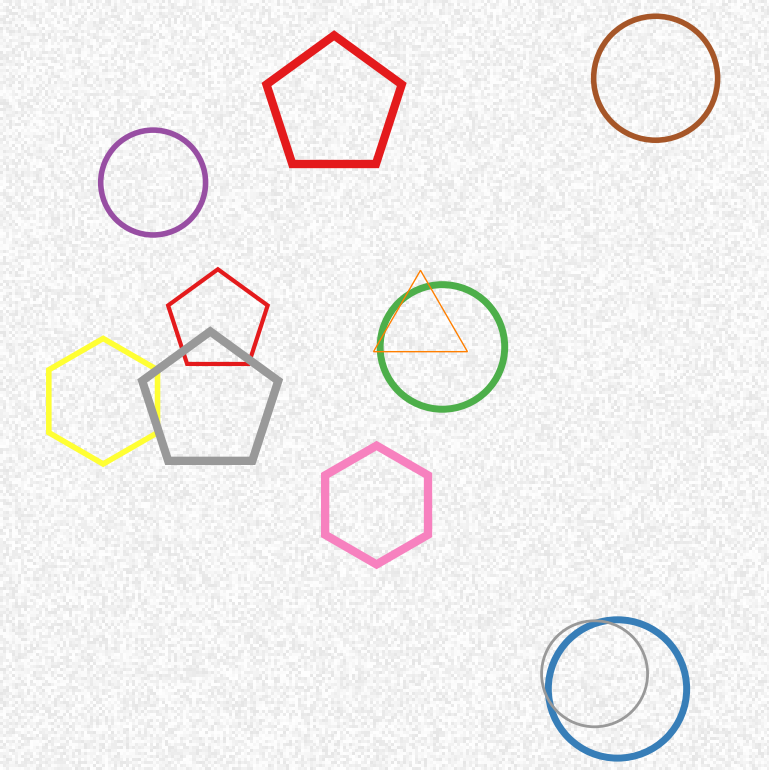[{"shape": "pentagon", "thickness": 1.5, "radius": 0.34, "center": [0.283, 0.582]}, {"shape": "pentagon", "thickness": 3, "radius": 0.46, "center": [0.434, 0.862]}, {"shape": "circle", "thickness": 2.5, "radius": 0.45, "center": [0.802, 0.105]}, {"shape": "circle", "thickness": 2.5, "radius": 0.4, "center": [0.575, 0.549]}, {"shape": "circle", "thickness": 2, "radius": 0.34, "center": [0.199, 0.763]}, {"shape": "triangle", "thickness": 0.5, "radius": 0.35, "center": [0.546, 0.579]}, {"shape": "hexagon", "thickness": 2, "radius": 0.41, "center": [0.134, 0.479]}, {"shape": "circle", "thickness": 2, "radius": 0.4, "center": [0.851, 0.898]}, {"shape": "hexagon", "thickness": 3, "radius": 0.39, "center": [0.489, 0.344]}, {"shape": "circle", "thickness": 1, "radius": 0.34, "center": [0.772, 0.125]}, {"shape": "pentagon", "thickness": 3, "radius": 0.46, "center": [0.273, 0.477]}]